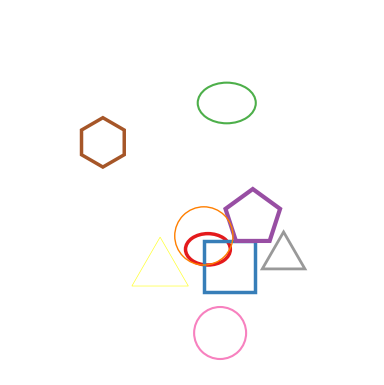[{"shape": "oval", "thickness": 2.5, "radius": 0.29, "center": [0.54, 0.352]}, {"shape": "square", "thickness": 2.5, "radius": 0.33, "center": [0.596, 0.308]}, {"shape": "oval", "thickness": 1.5, "radius": 0.38, "center": [0.589, 0.733]}, {"shape": "pentagon", "thickness": 3, "radius": 0.37, "center": [0.657, 0.434]}, {"shape": "circle", "thickness": 1, "radius": 0.38, "center": [0.529, 0.387]}, {"shape": "triangle", "thickness": 0.5, "radius": 0.42, "center": [0.416, 0.299]}, {"shape": "hexagon", "thickness": 2.5, "radius": 0.32, "center": [0.267, 0.63]}, {"shape": "circle", "thickness": 1.5, "radius": 0.34, "center": [0.572, 0.135]}, {"shape": "triangle", "thickness": 2, "radius": 0.32, "center": [0.737, 0.334]}]